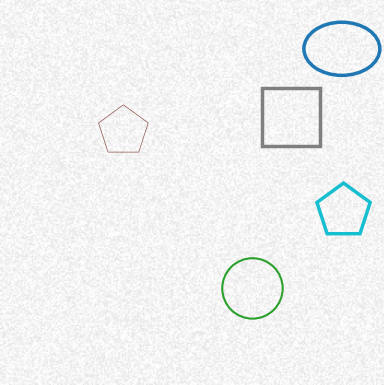[{"shape": "oval", "thickness": 2.5, "radius": 0.49, "center": [0.888, 0.873]}, {"shape": "circle", "thickness": 1.5, "radius": 0.39, "center": [0.656, 0.251]}, {"shape": "pentagon", "thickness": 0.5, "radius": 0.34, "center": [0.321, 0.66]}, {"shape": "square", "thickness": 2.5, "radius": 0.38, "center": [0.756, 0.697]}, {"shape": "pentagon", "thickness": 2.5, "radius": 0.36, "center": [0.892, 0.452]}]